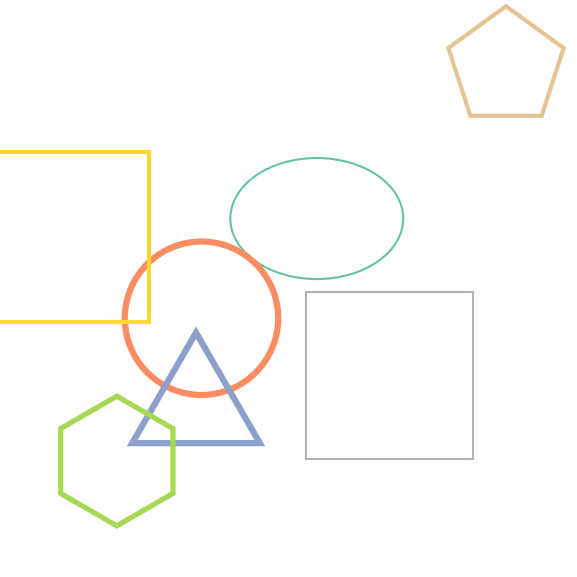[{"shape": "oval", "thickness": 1, "radius": 0.75, "center": [0.549, 0.621]}, {"shape": "circle", "thickness": 3, "radius": 0.66, "center": [0.349, 0.448]}, {"shape": "triangle", "thickness": 3, "radius": 0.64, "center": [0.339, 0.296]}, {"shape": "hexagon", "thickness": 2.5, "radius": 0.56, "center": [0.202, 0.201]}, {"shape": "square", "thickness": 2, "radius": 0.74, "center": [0.111, 0.588]}, {"shape": "pentagon", "thickness": 2, "radius": 0.52, "center": [0.876, 0.883]}, {"shape": "square", "thickness": 1, "radius": 0.72, "center": [0.675, 0.349]}]